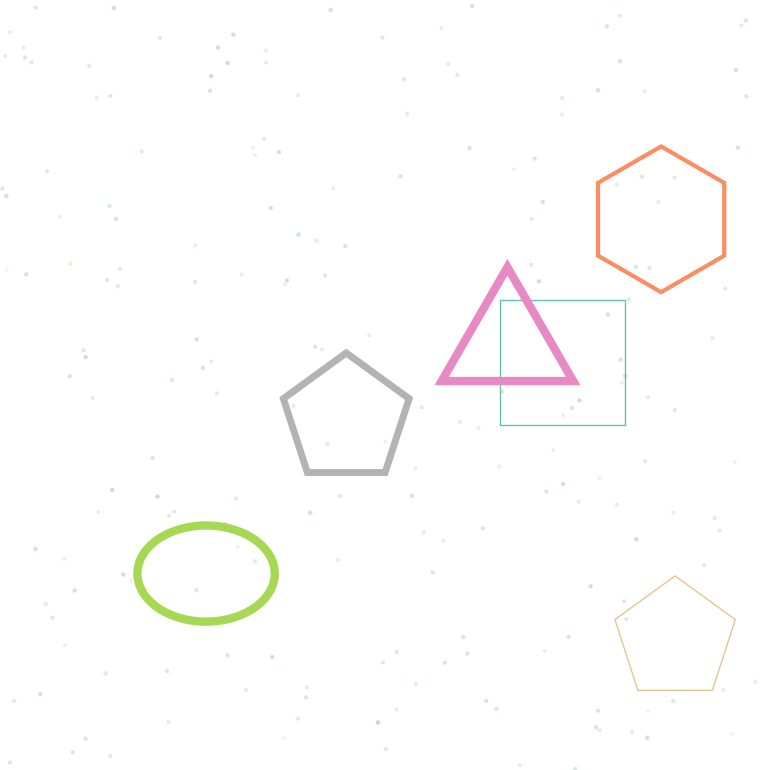[{"shape": "square", "thickness": 0.5, "radius": 0.4, "center": [0.73, 0.529]}, {"shape": "hexagon", "thickness": 1.5, "radius": 0.47, "center": [0.859, 0.715]}, {"shape": "triangle", "thickness": 3, "radius": 0.49, "center": [0.659, 0.554]}, {"shape": "oval", "thickness": 3, "radius": 0.45, "center": [0.268, 0.255]}, {"shape": "pentagon", "thickness": 0.5, "radius": 0.41, "center": [0.877, 0.17]}, {"shape": "pentagon", "thickness": 2.5, "radius": 0.43, "center": [0.45, 0.456]}]